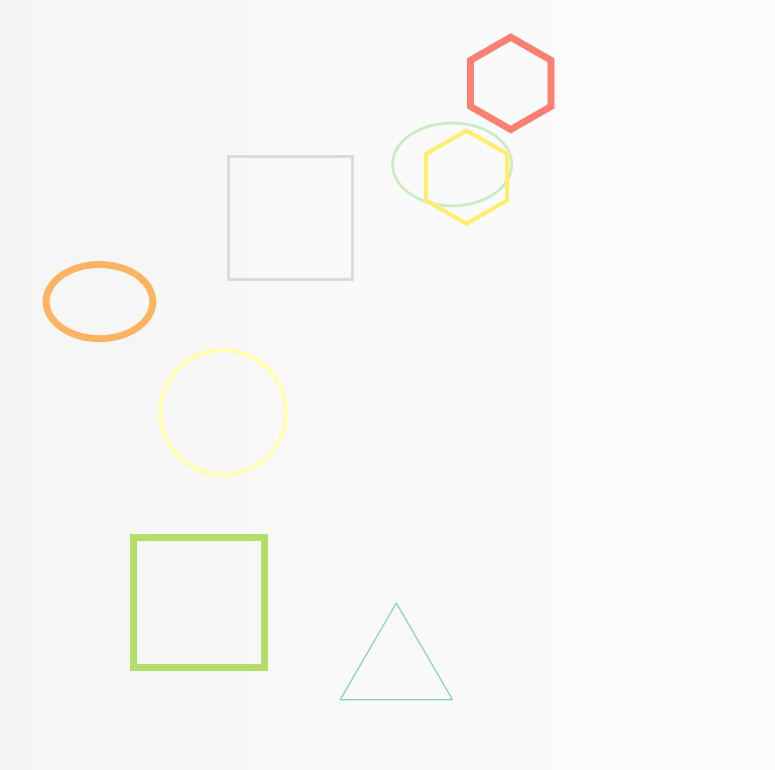[{"shape": "triangle", "thickness": 0.5, "radius": 0.42, "center": [0.511, 0.133]}, {"shape": "circle", "thickness": 1.5, "radius": 0.4, "center": [0.288, 0.464]}, {"shape": "hexagon", "thickness": 2.5, "radius": 0.3, "center": [0.659, 0.892]}, {"shape": "oval", "thickness": 2.5, "radius": 0.34, "center": [0.128, 0.608]}, {"shape": "square", "thickness": 2.5, "radius": 0.42, "center": [0.256, 0.218]}, {"shape": "square", "thickness": 1, "radius": 0.4, "center": [0.374, 0.717]}, {"shape": "oval", "thickness": 1, "radius": 0.38, "center": [0.583, 0.786]}, {"shape": "hexagon", "thickness": 1.5, "radius": 0.3, "center": [0.602, 0.77]}]